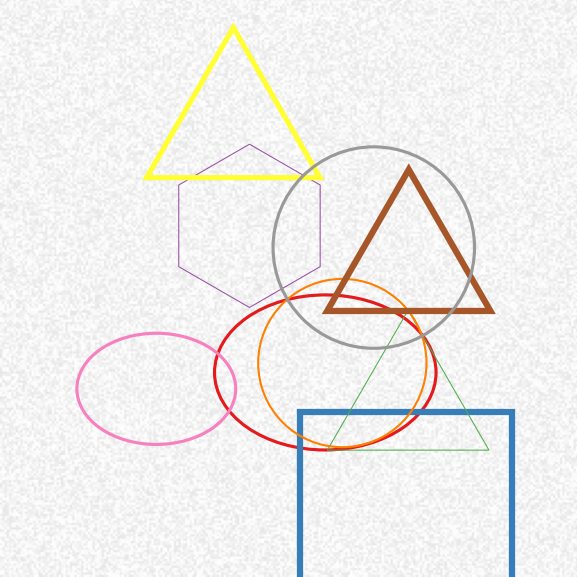[{"shape": "oval", "thickness": 1.5, "radius": 0.96, "center": [0.563, 0.354]}, {"shape": "square", "thickness": 3, "radius": 0.92, "center": [0.703, 0.103]}, {"shape": "triangle", "thickness": 0.5, "radius": 0.81, "center": [0.707, 0.3]}, {"shape": "hexagon", "thickness": 0.5, "radius": 0.71, "center": [0.432, 0.608]}, {"shape": "circle", "thickness": 1, "radius": 0.73, "center": [0.593, 0.37]}, {"shape": "triangle", "thickness": 2.5, "radius": 0.87, "center": [0.404, 0.778]}, {"shape": "triangle", "thickness": 3, "radius": 0.82, "center": [0.708, 0.542]}, {"shape": "oval", "thickness": 1.5, "radius": 0.69, "center": [0.271, 0.326]}, {"shape": "circle", "thickness": 1.5, "radius": 0.87, "center": [0.647, 0.57]}]